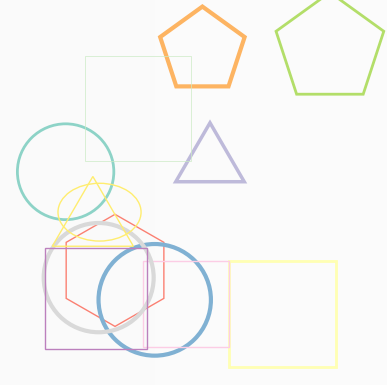[{"shape": "circle", "thickness": 2, "radius": 0.62, "center": [0.169, 0.554]}, {"shape": "square", "thickness": 2, "radius": 0.69, "center": [0.728, 0.183]}, {"shape": "triangle", "thickness": 2.5, "radius": 0.51, "center": [0.542, 0.579]}, {"shape": "hexagon", "thickness": 1, "radius": 0.73, "center": [0.297, 0.298]}, {"shape": "circle", "thickness": 3, "radius": 0.72, "center": [0.399, 0.221]}, {"shape": "pentagon", "thickness": 3, "radius": 0.57, "center": [0.522, 0.868]}, {"shape": "pentagon", "thickness": 2, "radius": 0.73, "center": [0.851, 0.874]}, {"shape": "square", "thickness": 1, "radius": 0.56, "center": [0.48, 0.211]}, {"shape": "circle", "thickness": 3, "radius": 0.71, "center": [0.255, 0.279]}, {"shape": "square", "thickness": 1, "radius": 0.66, "center": [0.247, 0.225]}, {"shape": "square", "thickness": 0.5, "radius": 0.69, "center": [0.357, 0.718]}, {"shape": "oval", "thickness": 1, "radius": 0.54, "center": [0.257, 0.449]}, {"shape": "triangle", "thickness": 1, "radius": 0.6, "center": [0.24, 0.421]}]